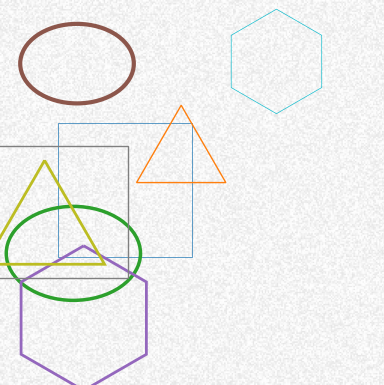[{"shape": "square", "thickness": 0.5, "radius": 0.87, "center": [0.325, 0.507]}, {"shape": "triangle", "thickness": 1, "radius": 0.67, "center": [0.471, 0.593]}, {"shape": "oval", "thickness": 2.5, "radius": 0.87, "center": [0.191, 0.342]}, {"shape": "hexagon", "thickness": 2, "radius": 0.94, "center": [0.217, 0.174]}, {"shape": "oval", "thickness": 3, "radius": 0.74, "center": [0.2, 0.835]}, {"shape": "square", "thickness": 1, "radius": 0.86, "center": [0.161, 0.449]}, {"shape": "triangle", "thickness": 2, "radius": 0.9, "center": [0.116, 0.404]}, {"shape": "hexagon", "thickness": 0.5, "radius": 0.68, "center": [0.718, 0.84]}]